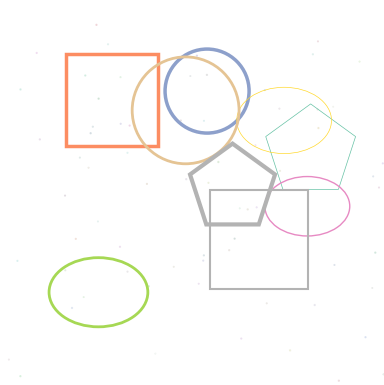[{"shape": "pentagon", "thickness": 0.5, "radius": 0.61, "center": [0.807, 0.607]}, {"shape": "square", "thickness": 2.5, "radius": 0.6, "center": [0.292, 0.74]}, {"shape": "circle", "thickness": 2.5, "radius": 0.55, "center": [0.538, 0.763]}, {"shape": "oval", "thickness": 1, "radius": 0.55, "center": [0.798, 0.464]}, {"shape": "oval", "thickness": 2, "radius": 0.64, "center": [0.256, 0.241]}, {"shape": "oval", "thickness": 0.5, "radius": 0.62, "center": [0.738, 0.687]}, {"shape": "circle", "thickness": 2, "radius": 0.69, "center": [0.482, 0.713]}, {"shape": "pentagon", "thickness": 3, "radius": 0.58, "center": [0.604, 0.511]}, {"shape": "square", "thickness": 1.5, "radius": 0.64, "center": [0.672, 0.378]}]